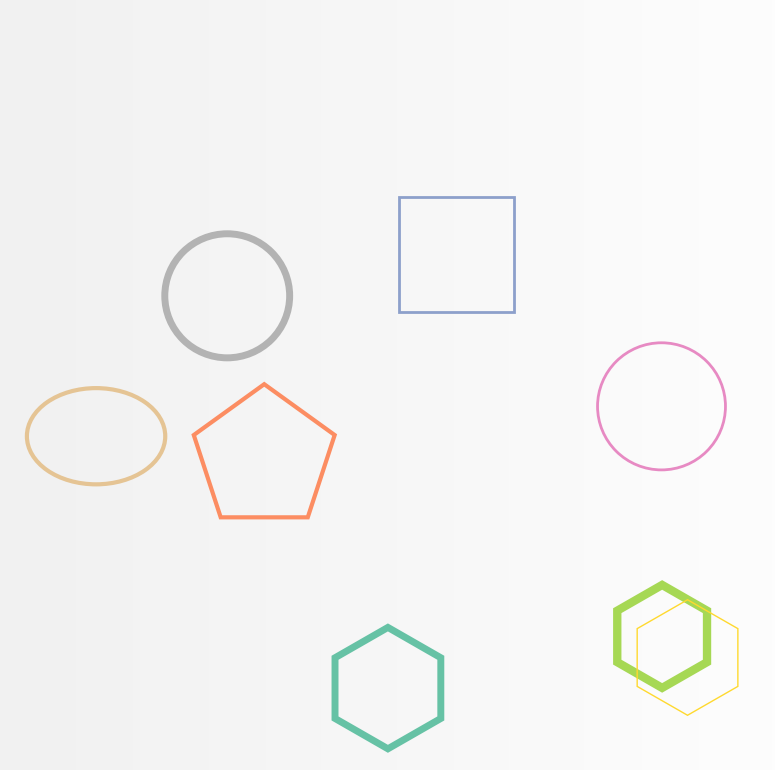[{"shape": "hexagon", "thickness": 2.5, "radius": 0.39, "center": [0.501, 0.106]}, {"shape": "pentagon", "thickness": 1.5, "radius": 0.48, "center": [0.341, 0.405]}, {"shape": "square", "thickness": 1, "radius": 0.37, "center": [0.589, 0.67]}, {"shape": "circle", "thickness": 1, "radius": 0.41, "center": [0.854, 0.472]}, {"shape": "hexagon", "thickness": 3, "radius": 0.33, "center": [0.854, 0.173]}, {"shape": "hexagon", "thickness": 0.5, "radius": 0.38, "center": [0.887, 0.146]}, {"shape": "oval", "thickness": 1.5, "radius": 0.45, "center": [0.124, 0.433]}, {"shape": "circle", "thickness": 2.5, "radius": 0.4, "center": [0.293, 0.616]}]